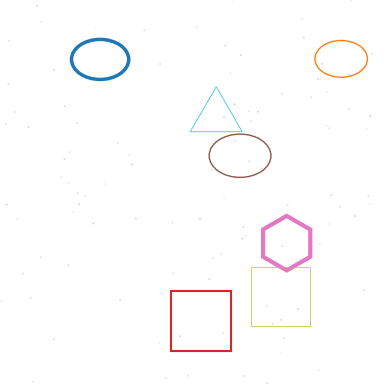[{"shape": "oval", "thickness": 2.5, "radius": 0.37, "center": [0.26, 0.846]}, {"shape": "oval", "thickness": 1, "radius": 0.34, "center": [0.886, 0.847]}, {"shape": "square", "thickness": 1.5, "radius": 0.39, "center": [0.523, 0.165]}, {"shape": "oval", "thickness": 1, "radius": 0.4, "center": [0.624, 0.595]}, {"shape": "hexagon", "thickness": 3, "radius": 0.35, "center": [0.745, 0.368]}, {"shape": "square", "thickness": 0.5, "radius": 0.38, "center": [0.728, 0.23]}, {"shape": "triangle", "thickness": 0.5, "radius": 0.39, "center": [0.562, 0.697]}]